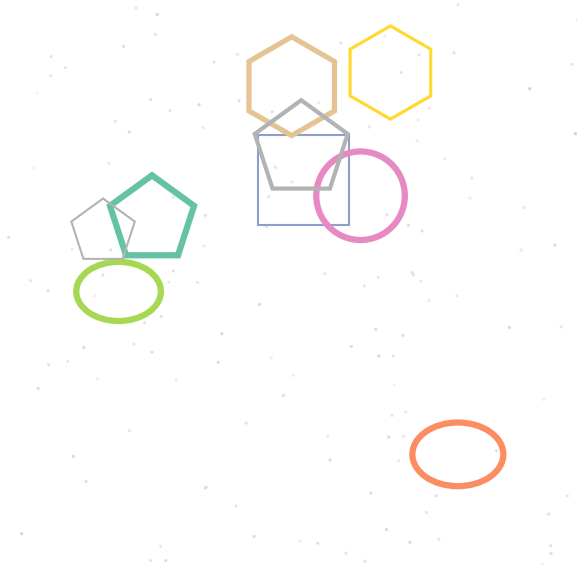[{"shape": "pentagon", "thickness": 3, "radius": 0.38, "center": [0.263, 0.619]}, {"shape": "oval", "thickness": 3, "radius": 0.39, "center": [0.793, 0.212]}, {"shape": "square", "thickness": 1, "radius": 0.39, "center": [0.526, 0.687]}, {"shape": "circle", "thickness": 3, "radius": 0.38, "center": [0.624, 0.66]}, {"shape": "oval", "thickness": 3, "radius": 0.37, "center": [0.205, 0.494]}, {"shape": "hexagon", "thickness": 1.5, "radius": 0.4, "center": [0.676, 0.874]}, {"shape": "hexagon", "thickness": 2.5, "radius": 0.43, "center": [0.505, 0.85]}, {"shape": "pentagon", "thickness": 1, "radius": 0.29, "center": [0.178, 0.598]}, {"shape": "pentagon", "thickness": 2, "radius": 0.42, "center": [0.522, 0.741]}]